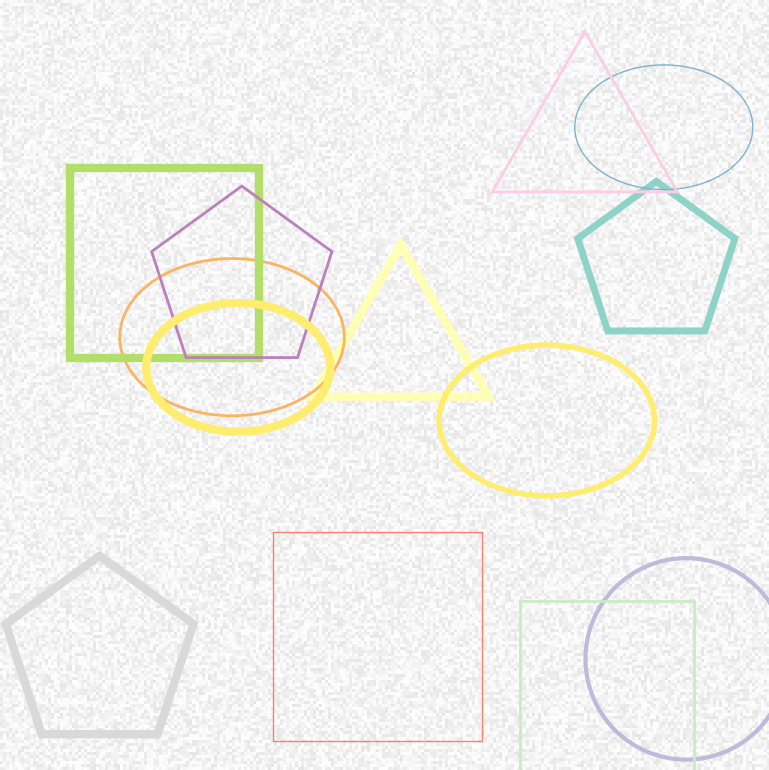[{"shape": "pentagon", "thickness": 2.5, "radius": 0.54, "center": [0.852, 0.657]}, {"shape": "triangle", "thickness": 3, "radius": 0.66, "center": [0.521, 0.551]}, {"shape": "circle", "thickness": 1.5, "radius": 0.65, "center": [0.891, 0.144]}, {"shape": "square", "thickness": 0.5, "radius": 0.68, "center": [0.491, 0.173]}, {"shape": "oval", "thickness": 0.5, "radius": 0.58, "center": [0.862, 0.835]}, {"shape": "oval", "thickness": 1, "radius": 0.73, "center": [0.301, 0.562]}, {"shape": "square", "thickness": 3, "radius": 0.61, "center": [0.214, 0.659]}, {"shape": "triangle", "thickness": 1, "radius": 0.69, "center": [0.76, 0.82]}, {"shape": "pentagon", "thickness": 3, "radius": 0.64, "center": [0.129, 0.15]}, {"shape": "pentagon", "thickness": 1, "radius": 0.62, "center": [0.314, 0.635]}, {"shape": "square", "thickness": 1, "radius": 0.56, "center": [0.788, 0.107]}, {"shape": "oval", "thickness": 2, "radius": 0.7, "center": [0.71, 0.454]}, {"shape": "oval", "thickness": 3, "radius": 0.6, "center": [0.309, 0.523]}]